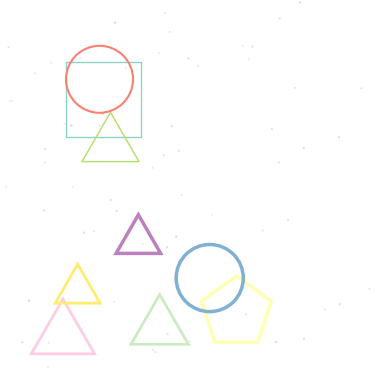[{"shape": "square", "thickness": 1, "radius": 0.49, "center": [0.269, 0.741]}, {"shape": "pentagon", "thickness": 2.5, "radius": 0.48, "center": [0.614, 0.188]}, {"shape": "circle", "thickness": 1.5, "radius": 0.44, "center": [0.258, 0.794]}, {"shape": "circle", "thickness": 2.5, "radius": 0.44, "center": [0.545, 0.278]}, {"shape": "triangle", "thickness": 1, "radius": 0.43, "center": [0.287, 0.623]}, {"shape": "triangle", "thickness": 2, "radius": 0.47, "center": [0.163, 0.128]}, {"shape": "triangle", "thickness": 2.5, "radius": 0.33, "center": [0.359, 0.375]}, {"shape": "triangle", "thickness": 2, "radius": 0.43, "center": [0.415, 0.149]}, {"shape": "triangle", "thickness": 2, "radius": 0.34, "center": [0.202, 0.246]}]